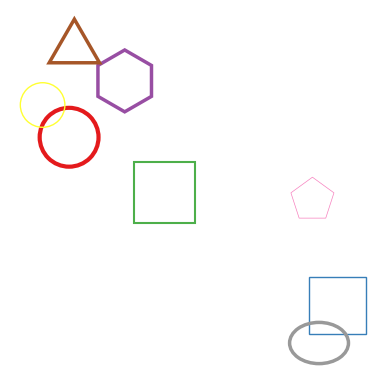[{"shape": "circle", "thickness": 3, "radius": 0.38, "center": [0.179, 0.644]}, {"shape": "square", "thickness": 1, "radius": 0.37, "center": [0.876, 0.207]}, {"shape": "square", "thickness": 1.5, "radius": 0.4, "center": [0.426, 0.5]}, {"shape": "hexagon", "thickness": 2.5, "radius": 0.4, "center": [0.324, 0.79]}, {"shape": "circle", "thickness": 1, "radius": 0.29, "center": [0.111, 0.727]}, {"shape": "triangle", "thickness": 2.5, "radius": 0.38, "center": [0.193, 0.875]}, {"shape": "pentagon", "thickness": 0.5, "radius": 0.29, "center": [0.812, 0.481]}, {"shape": "oval", "thickness": 2.5, "radius": 0.38, "center": [0.829, 0.109]}]